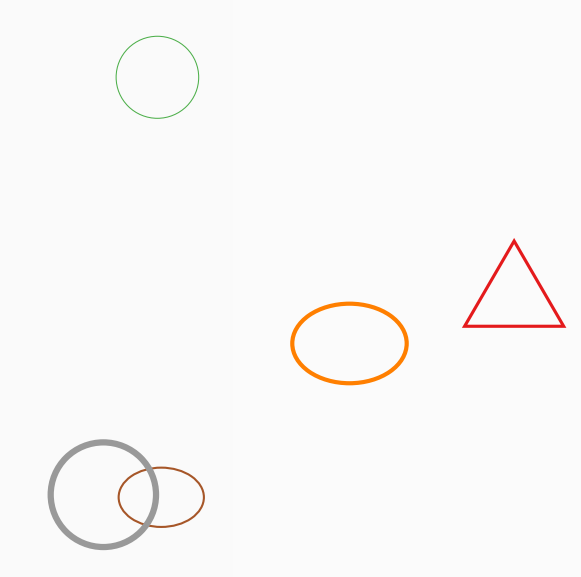[{"shape": "triangle", "thickness": 1.5, "radius": 0.49, "center": [0.885, 0.483]}, {"shape": "circle", "thickness": 0.5, "radius": 0.36, "center": [0.271, 0.865]}, {"shape": "oval", "thickness": 2, "radius": 0.49, "center": [0.601, 0.404]}, {"shape": "oval", "thickness": 1, "radius": 0.37, "center": [0.277, 0.138]}, {"shape": "circle", "thickness": 3, "radius": 0.45, "center": [0.178, 0.142]}]